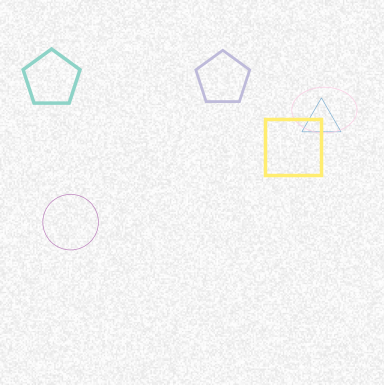[{"shape": "pentagon", "thickness": 2.5, "radius": 0.39, "center": [0.134, 0.795]}, {"shape": "pentagon", "thickness": 2, "radius": 0.37, "center": [0.579, 0.796]}, {"shape": "triangle", "thickness": 0.5, "radius": 0.29, "center": [0.835, 0.687]}, {"shape": "oval", "thickness": 0.5, "radius": 0.42, "center": [0.843, 0.714]}, {"shape": "circle", "thickness": 0.5, "radius": 0.36, "center": [0.183, 0.423]}, {"shape": "square", "thickness": 2.5, "radius": 0.37, "center": [0.761, 0.618]}]